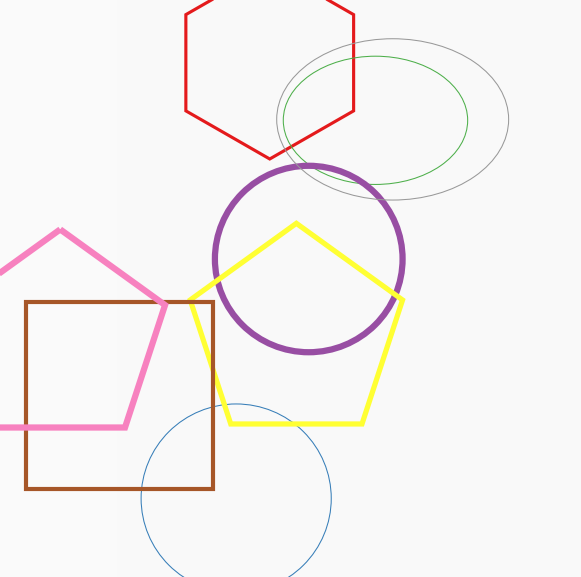[{"shape": "hexagon", "thickness": 1.5, "radius": 0.83, "center": [0.464, 0.89]}, {"shape": "circle", "thickness": 0.5, "radius": 0.82, "center": [0.406, 0.136]}, {"shape": "oval", "thickness": 0.5, "radius": 0.79, "center": [0.646, 0.791]}, {"shape": "circle", "thickness": 3, "radius": 0.81, "center": [0.531, 0.551]}, {"shape": "pentagon", "thickness": 2.5, "radius": 0.96, "center": [0.51, 0.42]}, {"shape": "square", "thickness": 2, "radius": 0.81, "center": [0.205, 0.314]}, {"shape": "pentagon", "thickness": 3, "radius": 0.95, "center": [0.104, 0.412]}, {"shape": "oval", "thickness": 0.5, "radius": 1.0, "center": [0.676, 0.792]}]